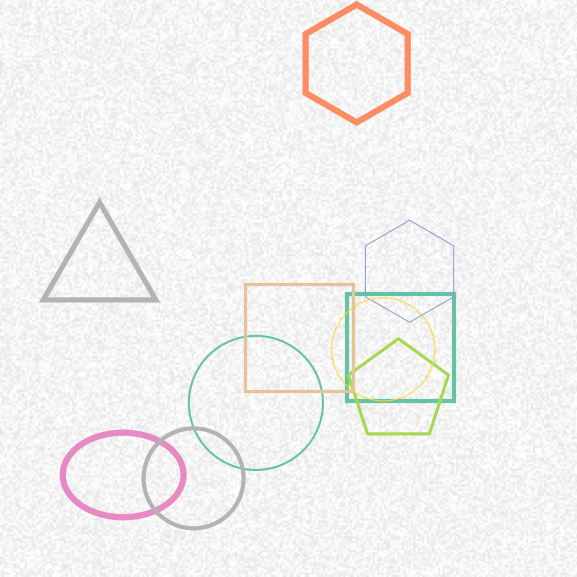[{"shape": "square", "thickness": 2, "radius": 0.46, "center": [0.693, 0.397]}, {"shape": "circle", "thickness": 1, "radius": 0.58, "center": [0.443, 0.301]}, {"shape": "hexagon", "thickness": 3, "radius": 0.51, "center": [0.618, 0.889]}, {"shape": "hexagon", "thickness": 0.5, "radius": 0.44, "center": [0.709, 0.529]}, {"shape": "oval", "thickness": 3, "radius": 0.52, "center": [0.213, 0.177]}, {"shape": "pentagon", "thickness": 1.5, "radius": 0.46, "center": [0.69, 0.322]}, {"shape": "circle", "thickness": 0.5, "radius": 0.45, "center": [0.664, 0.394]}, {"shape": "square", "thickness": 1.5, "radius": 0.47, "center": [0.517, 0.415]}, {"shape": "triangle", "thickness": 2.5, "radius": 0.56, "center": [0.172, 0.536]}, {"shape": "circle", "thickness": 2, "radius": 0.43, "center": [0.335, 0.171]}]